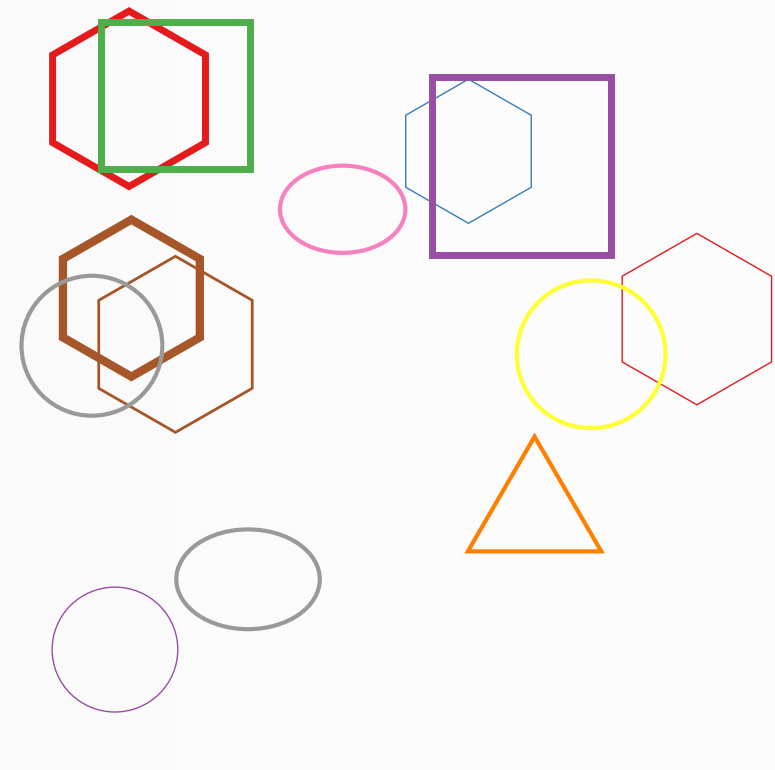[{"shape": "hexagon", "thickness": 2.5, "radius": 0.57, "center": [0.166, 0.872]}, {"shape": "hexagon", "thickness": 0.5, "radius": 0.56, "center": [0.899, 0.586]}, {"shape": "hexagon", "thickness": 0.5, "radius": 0.47, "center": [0.604, 0.804]}, {"shape": "square", "thickness": 2.5, "radius": 0.48, "center": [0.227, 0.876]}, {"shape": "square", "thickness": 2.5, "radius": 0.58, "center": [0.673, 0.784]}, {"shape": "circle", "thickness": 0.5, "radius": 0.41, "center": [0.148, 0.156]}, {"shape": "triangle", "thickness": 1.5, "radius": 0.5, "center": [0.69, 0.334]}, {"shape": "circle", "thickness": 1.5, "radius": 0.48, "center": [0.763, 0.54]}, {"shape": "hexagon", "thickness": 3, "radius": 0.51, "center": [0.17, 0.613]}, {"shape": "hexagon", "thickness": 1, "radius": 0.57, "center": [0.226, 0.553]}, {"shape": "oval", "thickness": 1.5, "radius": 0.4, "center": [0.442, 0.728]}, {"shape": "circle", "thickness": 1.5, "radius": 0.45, "center": [0.119, 0.551]}, {"shape": "oval", "thickness": 1.5, "radius": 0.46, "center": [0.32, 0.248]}]